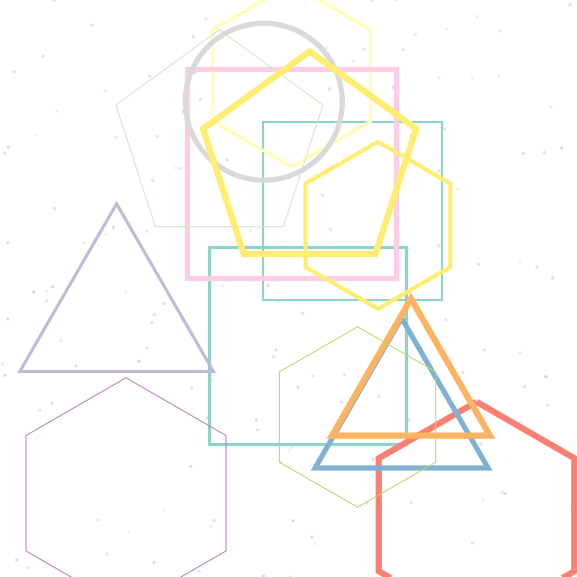[{"shape": "square", "thickness": 1.5, "radius": 0.85, "center": [0.533, 0.401]}, {"shape": "square", "thickness": 1, "radius": 0.77, "center": [0.61, 0.634]}, {"shape": "hexagon", "thickness": 1.5, "radius": 0.79, "center": [0.505, 0.868]}, {"shape": "triangle", "thickness": 1.5, "radius": 0.97, "center": [0.202, 0.453]}, {"shape": "hexagon", "thickness": 3, "radius": 0.98, "center": [0.825, 0.108]}, {"shape": "triangle", "thickness": 2.5, "radius": 0.86, "center": [0.695, 0.275]}, {"shape": "triangle", "thickness": 3, "radius": 0.79, "center": [0.712, 0.324]}, {"shape": "hexagon", "thickness": 0.5, "radius": 0.78, "center": [0.619, 0.277]}, {"shape": "square", "thickness": 2.5, "radius": 0.9, "center": [0.505, 0.698]}, {"shape": "circle", "thickness": 2.5, "radius": 0.68, "center": [0.457, 0.823]}, {"shape": "hexagon", "thickness": 0.5, "radius": 1.0, "center": [0.218, 0.145]}, {"shape": "pentagon", "thickness": 0.5, "radius": 0.94, "center": [0.38, 0.759]}, {"shape": "hexagon", "thickness": 2, "radius": 0.72, "center": [0.654, 0.609]}, {"shape": "pentagon", "thickness": 3, "radius": 0.97, "center": [0.536, 0.716]}]